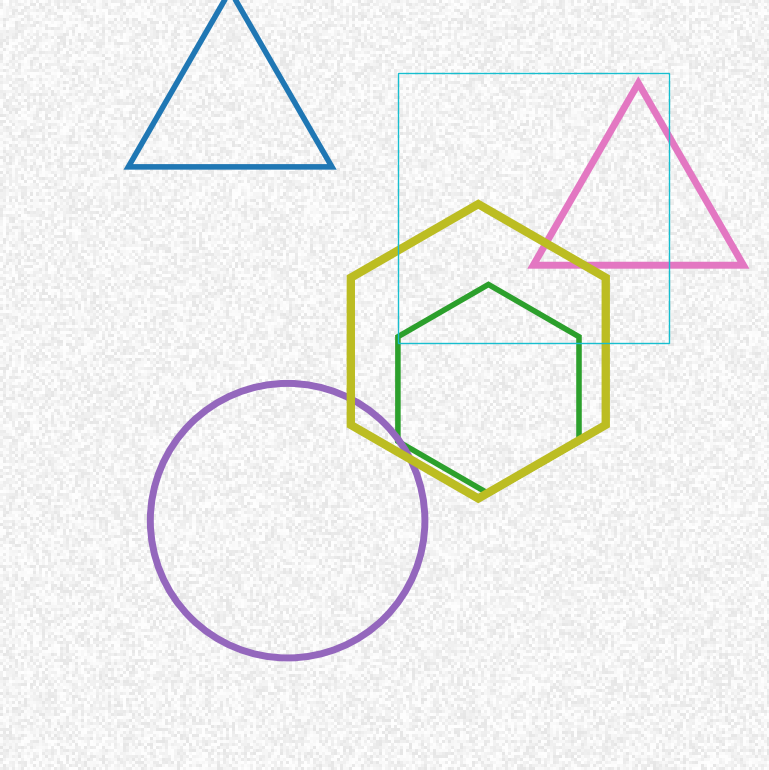[{"shape": "triangle", "thickness": 2, "radius": 0.76, "center": [0.299, 0.86]}, {"shape": "hexagon", "thickness": 2, "radius": 0.68, "center": [0.634, 0.495]}, {"shape": "circle", "thickness": 2.5, "radius": 0.89, "center": [0.374, 0.324]}, {"shape": "triangle", "thickness": 2.5, "radius": 0.79, "center": [0.829, 0.734]}, {"shape": "hexagon", "thickness": 3, "radius": 0.96, "center": [0.621, 0.544]}, {"shape": "square", "thickness": 0.5, "radius": 0.88, "center": [0.692, 0.73]}]